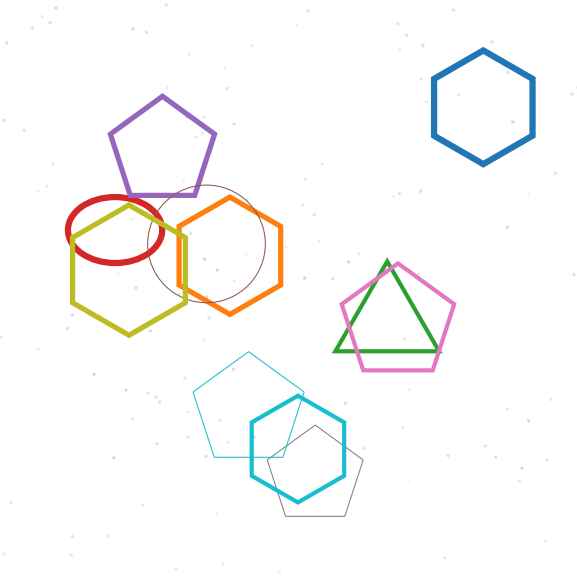[{"shape": "hexagon", "thickness": 3, "radius": 0.49, "center": [0.837, 0.813]}, {"shape": "hexagon", "thickness": 2.5, "radius": 0.51, "center": [0.398, 0.556]}, {"shape": "triangle", "thickness": 2, "radius": 0.52, "center": [0.671, 0.443]}, {"shape": "oval", "thickness": 3, "radius": 0.41, "center": [0.199, 0.601]}, {"shape": "pentagon", "thickness": 2.5, "radius": 0.47, "center": [0.281, 0.738]}, {"shape": "circle", "thickness": 0.5, "radius": 0.51, "center": [0.358, 0.577]}, {"shape": "pentagon", "thickness": 2, "radius": 0.51, "center": [0.689, 0.441]}, {"shape": "pentagon", "thickness": 0.5, "radius": 0.44, "center": [0.546, 0.176]}, {"shape": "hexagon", "thickness": 2.5, "radius": 0.56, "center": [0.223, 0.531]}, {"shape": "hexagon", "thickness": 2, "radius": 0.46, "center": [0.516, 0.221]}, {"shape": "pentagon", "thickness": 0.5, "radius": 0.51, "center": [0.43, 0.289]}]